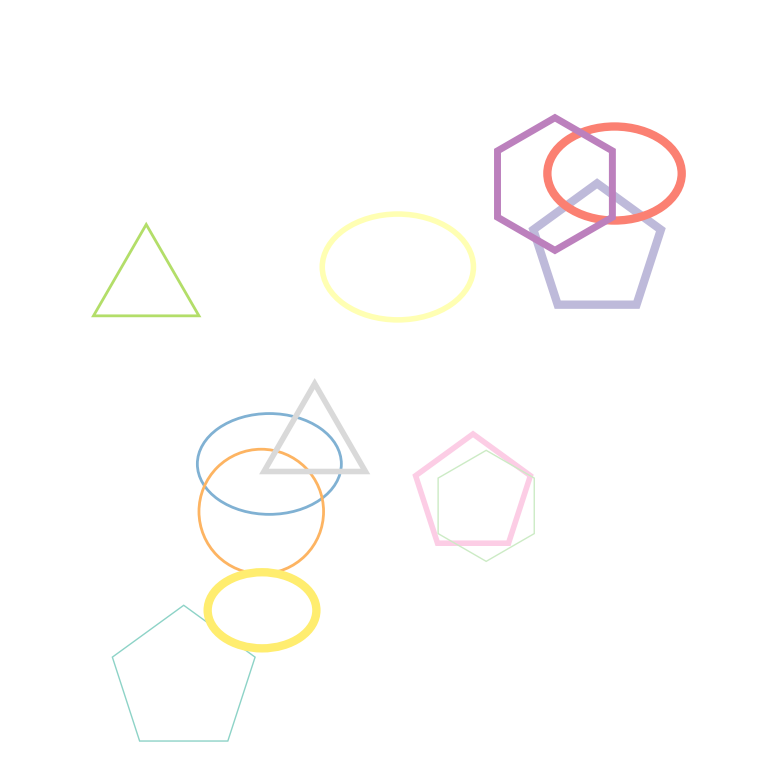[{"shape": "pentagon", "thickness": 0.5, "radius": 0.49, "center": [0.239, 0.116]}, {"shape": "oval", "thickness": 2, "radius": 0.49, "center": [0.517, 0.653]}, {"shape": "pentagon", "thickness": 3, "radius": 0.44, "center": [0.775, 0.675]}, {"shape": "oval", "thickness": 3, "radius": 0.44, "center": [0.798, 0.775]}, {"shape": "oval", "thickness": 1, "radius": 0.47, "center": [0.35, 0.397]}, {"shape": "circle", "thickness": 1, "radius": 0.4, "center": [0.339, 0.336]}, {"shape": "triangle", "thickness": 1, "radius": 0.4, "center": [0.19, 0.629]}, {"shape": "pentagon", "thickness": 2, "radius": 0.39, "center": [0.614, 0.358]}, {"shape": "triangle", "thickness": 2, "radius": 0.38, "center": [0.409, 0.426]}, {"shape": "hexagon", "thickness": 2.5, "radius": 0.43, "center": [0.721, 0.761]}, {"shape": "hexagon", "thickness": 0.5, "radius": 0.36, "center": [0.631, 0.343]}, {"shape": "oval", "thickness": 3, "radius": 0.35, "center": [0.34, 0.207]}]